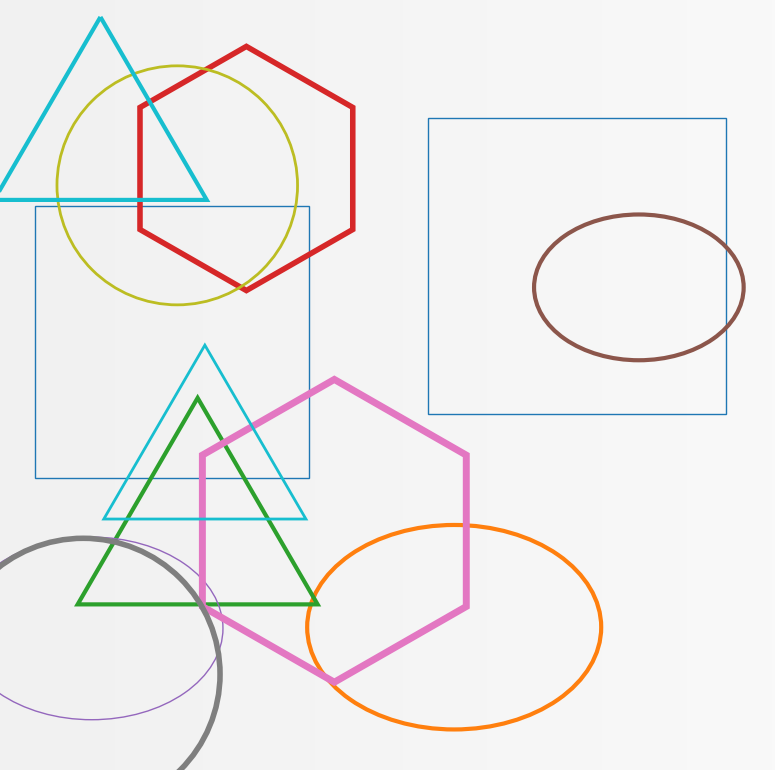[{"shape": "square", "thickness": 0.5, "radius": 0.96, "center": [0.745, 0.655]}, {"shape": "square", "thickness": 0.5, "radius": 0.88, "center": [0.222, 0.556]}, {"shape": "oval", "thickness": 1.5, "radius": 0.95, "center": [0.586, 0.185]}, {"shape": "triangle", "thickness": 1.5, "radius": 0.89, "center": [0.255, 0.304]}, {"shape": "hexagon", "thickness": 2, "radius": 0.79, "center": [0.318, 0.781]}, {"shape": "oval", "thickness": 0.5, "radius": 0.85, "center": [0.118, 0.184]}, {"shape": "oval", "thickness": 1.5, "radius": 0.68, "center": [0.824, 0.627]}, {"shape": "hexagon", "thickness": 2.5, "radius": 0.98, "center": [0.431, 0.311]}, {"shape": "circle", "thickness": 2, "radius": 0.88, "center": [0.107, 0.124]}, {"shape": "circle", "thickness": 1, "radius": 0.78, "center": [0.229, 0.759]}, {"shape": "triangle", "thickness": 1.5, "radius": 0.79, "center": [0.13, 0.82]}, {"shape": "triangle", "thickness": 1, "radius": 0.75, "center": [0.264, 0.401]}]